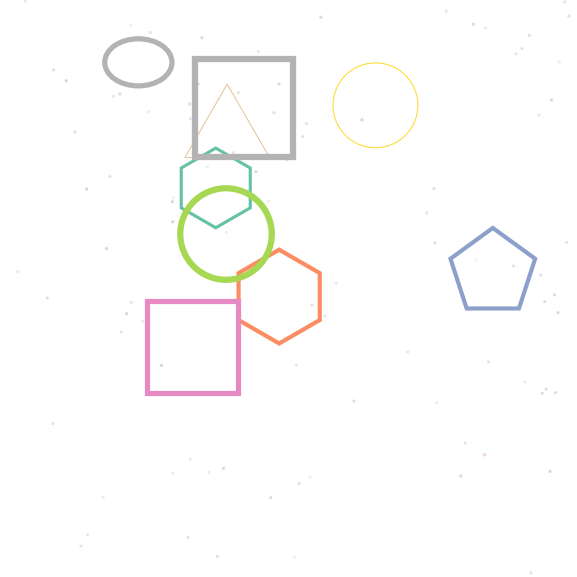[{"shape": "hexagon", "thickness": 1.5, "radius": 0.35, "center": [0.374, 0.674]}, {"shape": "hexagon", "thickness": 2, "radius": 0.41, "center": [0.483, 0.486]}, {"shape": "pentagon", "thickness": 2, "radius": 0.39, "center": [0.853, 0.527]}, {"shape": "square", "thickness": 2.5, "radius": 0.4, "center": [0.334, 0.398]}, {"shape": "circle", "thickness": 3, "radius": 0.4, "center": [0.391, 0.594]}, {"shape": "circle", "thickness": 0.5, "radius": 0.37, "center": [0.65, 0.817]}, {"shape": "triangle", "thickness": 0.5, "radius": 0.42, "center": [0.393, 0.769]}, {"shape": "square", "thickness": 3, "radius": 0.42, "center": [0.423, 0.811]}, {"shape": "oval", "thickness": 2.5, "radius": 0.29, "center": [0.24, 0.891]}]